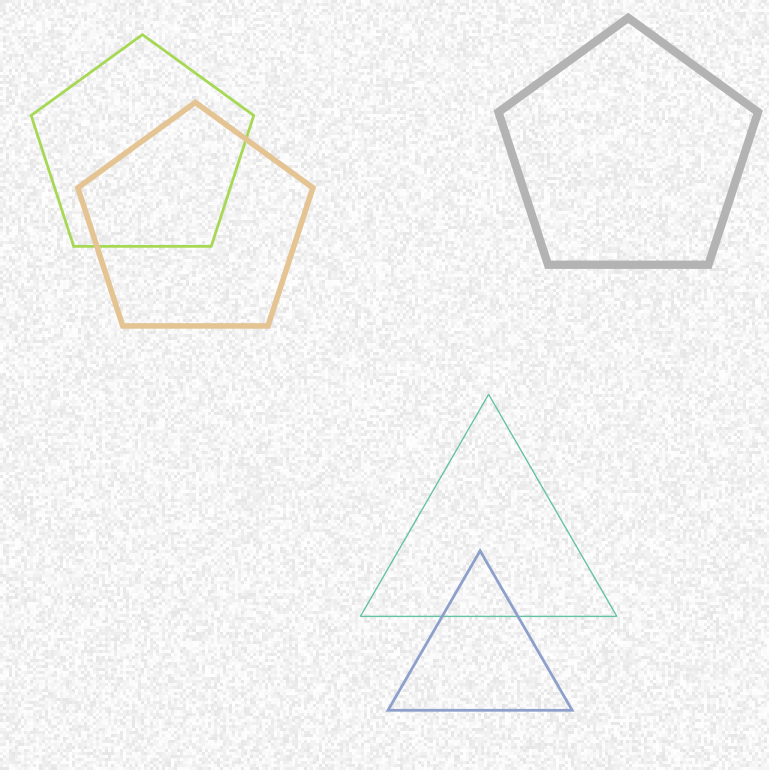[{"shape": "triangle", "thickness": 0.5, "radius": 0.96, "center": [0.635, 0.296]}, {"shape": "triangle", "thickness": 1, "radius": 0.69, "center": [0.623, 0.147]}, {"shape": "pentagon", "thickness": 1, "radius": 0.76, "center": [0.185, 0.803]}, {"shape": "pentagon", "thickness": 2, "radius": 0.8, "center": [0.254, 0.707]}, {"shape": "pentagon", "thickness": 3, "radius": 0.89, "center": [0.816, 0.8]}]